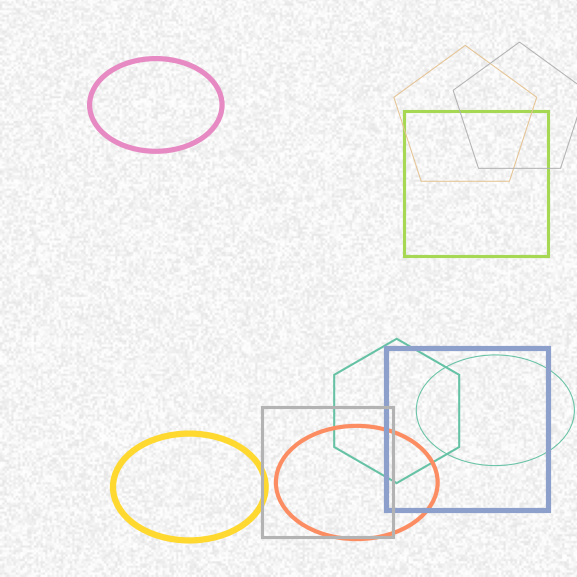[{"shape": "hexagon", "thickness": 1, "radius": 0.62, "center": [0.687, 0.288]}, {"shape": "oval", "thickness": 0.5, "radius": 0.68, "center": [0.858, 0.289]}, {"shape": "oval", "thickness": 2, "radius": 0.7, "center": [0.618, 0.164]}, {"shape": "square", "thickness": 2.5, "radius": 0.7, "center": [0.809, 0.256]}, {"shape": "oval", "thickness": 2.5, "radius": 0.57, "center": [0.27, 0.817]}, {"shape": "square", "thickness": 1.5, "radius": 0.62, "center": [0.824, 0.681]}, {"shape": "oval", "thickness": 3, "radius": 0.66, "center": [0.328, 0.156]}, {"shape": "pentagon", "thickness": 0.5, "radius": 0.65, "center": [0.806, 0.79]}, {"shape": "square", "thickness": 1.5, "radius": 0.56, "center": [0.567, 0.182]}, {"shape": "pentagon", "thickness": 0.5, "radius": 0.6, "center": [0.9, 0.805]}]